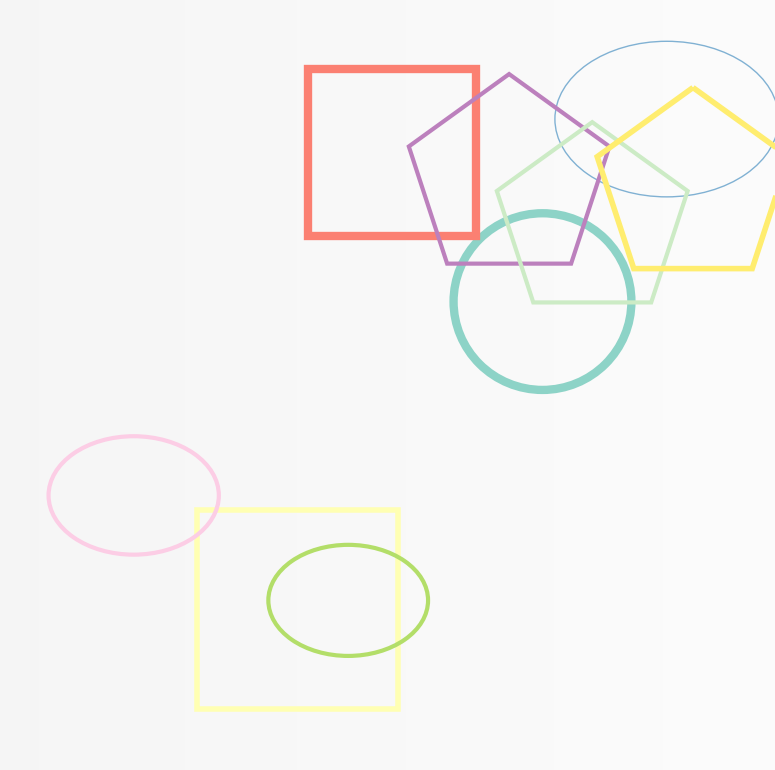[{"shape": "circle", "thickness": 3, "radius": 0.57, "center": [0.7, 0.608]}, {"shape": "square", "thickness": 2, "radius": 0.65, "center": [0.384, 0.209]}, {"shape": "square", "thickness": 3, "radius": 0.54, "center": [0.505, 0.802]}, {"shape": "oval", "thickness": 0.5, "radius": 0.72, "center": [0.86, 0.845]}, {"shape": "oval", "thickness": 1.5, "radius": 0.52, "center": [0.449, 0.22]}, {"shape": "oval", "thickness": 1.5, "radius": 0.55, "center": [0.173, 0.357]}, {"shape": "pentagon", "thickness": 1.5, "radius": 0.68, "center": [0.657, 0.768]}, {"shape": "pentagon", "thickness": 1.5, "radius": 0.65, "center": [0.764, 0.712]}, {"shape": "pentagon", "thickness": 2, "radius": 0.65, "center": [0.894, 0.756]}]